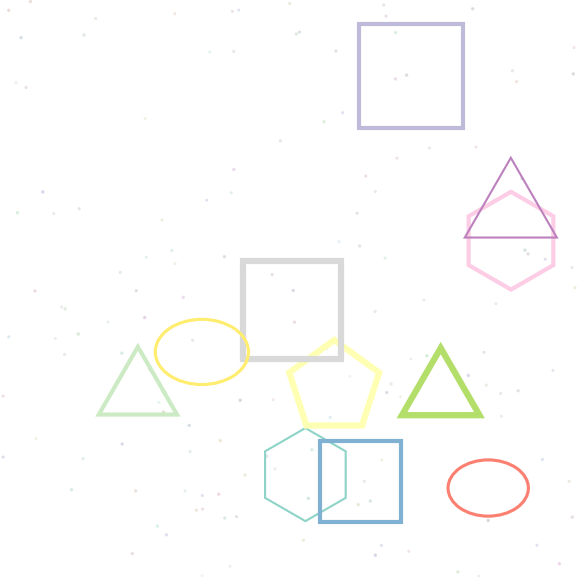[{"shape": "hexagon", "thickness": 1, "radius": 0.4, "center": [0.529, 0.177]}, {"shape": "pentagon", "thickness": 3, "radius": 0.41, "center": [0.579, 0.329]}, {"shape": "square", "thickness": 2, "radius": 0.45, "center": [0.712, 0.868]}, {"shape": "oval", "thickness": 1.5, "radius": 0.35, "center": [0.845, 0.154]}, {"shape": "square", "thickness": 2, "radius": 0.35, "center": [0.624, 0.165]}, {"shape": "triangle", "thickness": 3, "radius": 0.39, "center": [0.763, 0.319]}, {"shape": "hexagon", "thickness": 2, "radius": 0.42, "center": [0.885, 0.582]}, {"shape": "square", "thickness": 3, "radius": 0.43, "center": [0.506, 0.462]}, {"shape": "triangle", "thickness": 1, "radius": 0.46, "center": [0.885, 0.634]}, {"shape": "triangle", "thickness": 2, "radius": 0.39, "center": [0.239, 0.32]}, {"shape": "oval", "thickness": 1.5, "radius": 0.4, "center": [0.35, 0.39]}]